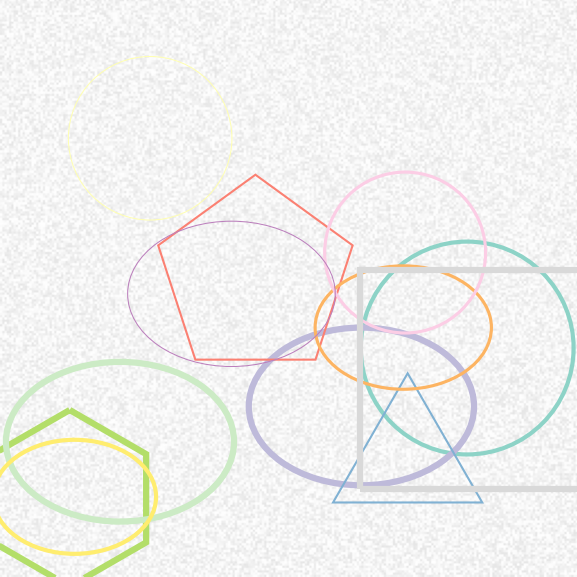[{"shape": "circle", "thickness": 2, "radius": 0.92, "center": [0.809, 0.396]}, {"shape": "circle", "thickness": 0.5, "radius": 0.71, "center": [0.26, 0.76]}, {"shape": "oval", "thickness": 3, "radius": 0.98, "center": [0.626, 0.295]}, {"shape": "pentagon", "thickness": 1, "radius": 0.88, "center": [0.442, 0.52]}, {"shape": "triangle", "thickness": 1, "radius": 0.75, "center": [0.706, 0.204]}, {"shape": "oval", "thickness": 1.5, "radius": 0.76, "center": [0.698, 0.432]}, {"shape": "hexagon", "thickness": 3, "radius": 0.76, "center": [0.121, 0.136]}, {"shape": "circle", "thickness": 1.5, "radius": 0.7, "center": [0.702, 0.562]}, {"shape": "square", "thickness": 3, "radius": 0.95, "center": [0.814, 0.342]}, {"shape": "oval", "thickness": 0.5, "radius": 0.9, "center": [0.401, 0.49]}, {"shape": "oval", "thickness": 3, "radius": 0.99, "center": [0.208, 0.234]}, {"shape": "oval", "thickness": 2, "radius": 0.71, "center": [0.129, 0.139]}]